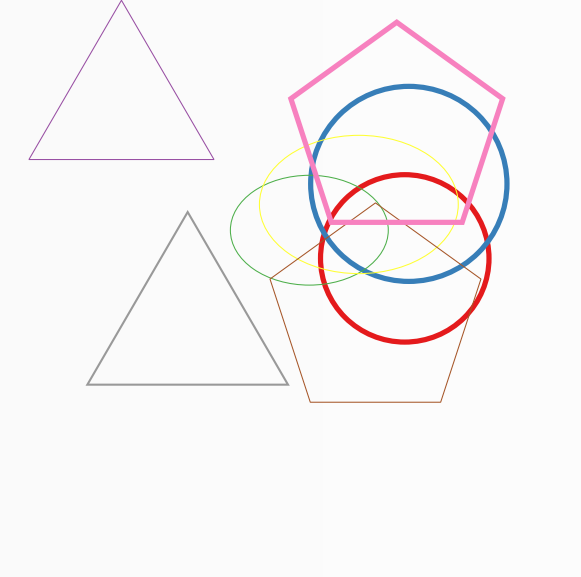[{"shape": "circle", "thickness": 2.5, "radius": 0.72, "center": [0.696, 0.552]}, {"shape": "circle", "thickness": 2.5, "radius": 0.84, "center": [0.703, 0.681]}, {"shape": "oval", "thickness": 0.5, "radius": 0.68, "center": [0.532, 0.601]}, {"shape": "triangle", "thickness": 0.5, "radius": 0.92, "center": [0.209, 0.815]}, {"shape": "oval", "thickness": 0.5, "radius": 0.86, "center": [0.617, 0.645]}, {"shape": "pentagon", "thickness": 0.5, "radius": 0.95, "center": [0.646, 0.457]}, {"shape": "pentagon", "thickness": 2.5, "radius": 0.96, "center": [0.683, 0.769]}, {"shape": "triangle", "thickness": 1, "radius": 1.0, "center": [0.323, 0.433]}]